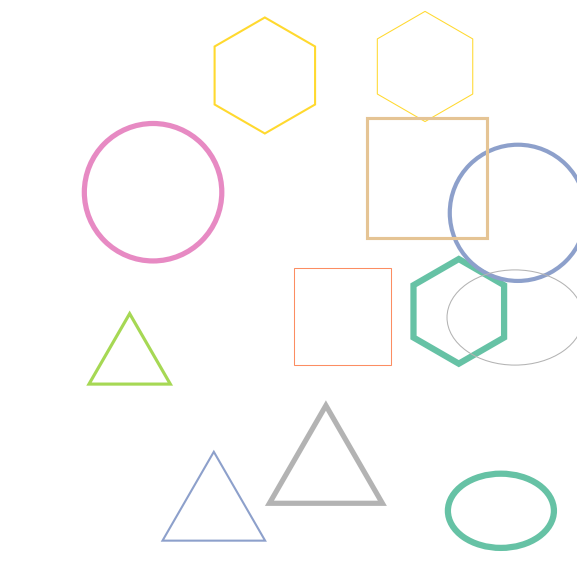[{"shape": "hexagon", "thickness": 3, "radius": 0.45, "center": [0.794, 0.46]}, {"shape": "oval", "thickness": 3, "radius": 0.46, "center": [0.867, 0.115]}, {"shape": "square", "thickness": 0.5, "radius": 0.42, "center": [0.593, 0.451]}, {"shape": "triangle", "thickness": 1, "radius": 0.51, "center": [0.37, 0.114]}, {"shape": "circle", "thickness": 2, "radius": 0.59, "center": [0.897, 0.631]}, {"shape": "circle", "thickness": 2.5, "radius": 0.6, "center": [0.265, 0.666]}, {"shape": "triangle", "thickness": 1.5, "radius": 0.41, "center": [0.225, 0.375]}, {"shape": "hexagon", "thickness": 0.5, "radius": 0.48, "center": [0.736, 0.884]}, {"shape": "hexagon", "thickness": 1, "radius": 0.5, "center": [0.459, 0.868]}, {"shape": "square", "thickness": 1.5, "radius": 0.52, "center": [0.739, 0.691]}, {"shape": "oval", "thickness": 0.5, "radius": 0.59, "center": [0.892, 0.449]}, {"shape": "triangle", "thickness": 2.5, "radius": 0.56, "center": [0.564, 0.184]}]